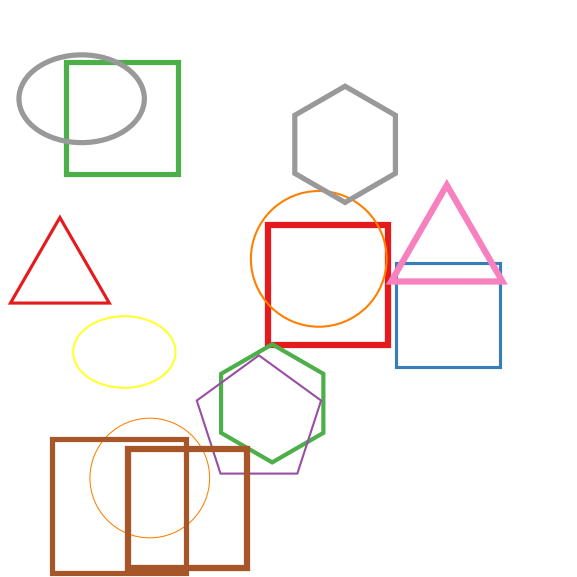[{"shape": "square", "thickness": 3, "radius": 0.52, "center": [0.568, 0.506]}, {"shape": "triangle", "thickness": 1.5, "radius": 0.49, "center": [0.104, 0.524]}, {"shape": "square", "thickness": 1.5, "radius": 0.45, "center": [0.776, 0.454]}, {"shape": "hexagon", "thickness": 2, "radius": 0.51, "center": [0.471, 0.301]}, {"shape": "square", "thickness": 2.5, "radius": 0.49, "center": [0.212, 0.795]}, {"shape": "pentagon", "thickness": 1, "radius": 0.57, "center": [0.448, 0.271]}, {"shape": "circle", "thickness": 1, "radius": 0.59, "center": [0.552, 0.551]}, {"shape": "circle", "thickness": 0.5, "radius": 0.52, "center": [0.259, 0.171]}, {"shape": "oval", "thickness": 1, "radius": 0.44, "center": [0.215, 0.39]}, {"shape": "square", "thickness": 2.5, "radius": 0.58, "center": [0.206, 0.123]}, {"shape": "square", "thickness": 3, "radius": 0.51, "center": [0.324, 0.118]}, {"shape": "triangle", "thickness": 3, "radius": 0.56, "center": [0.774, 0.567]}, {"shape": "oval", "thickness": 2.5, "radius": 0.54, "center": [0.141, 0.828]}, {"shape": "hexagon", "thickness": 2.5, "radius": 0.5, "center": [0.598, 0.749]}]